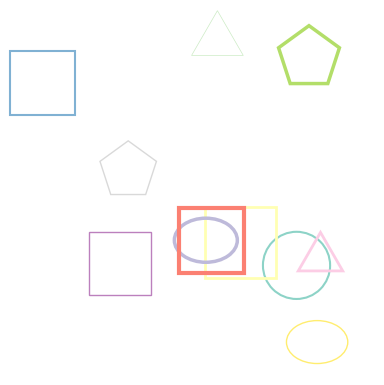[{"shape": "circle", "thickness": 1.5, "radius": 0.44, "center": [0.77, 0.311]}, {"shape": "square", "thickness": 2, "radius": 0.46, "center": [0.625, 0.37]}, {"shape": "oval", "thickness": 2.5, "radius": 0.41, "center": [0.535, 0.376]}, {"shape": "square", "thickness": 3, "radius": 0.42, "center": [0.548, 0.376]}, {"shape": "square", "thickness": 1.5, "radius": 0.42, "center": [0.11, 0.784]}, {"shape": "pentagon", "thickness": 2.5, "radius": 0.42, "center": [0.803, 0.85]}, {"shape": "triangle", "thickness": 2, "radius": 0.33, "center": [0.832, 0.33]}, {"shape": "pentagon", "thickness": 1, "radius": 0.39, "center": [0.333, 0.557]}, {"shape": "square", "thickness": 1, "radius": 0.41, "center": [0.312, 0.315]}, {"shape": "triangle", "thickness": 0.5, "radius": 0.39, "center": [0.565, 0.895]}, {"shape": "oval", "thickness": 1, "radius": 0.4, "center": [0.824, 0.112]}]